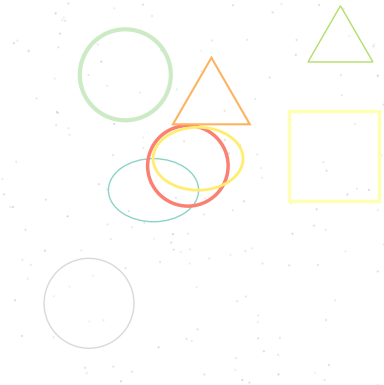[{"shape": "oval", "thickness": 1, "radius": 0.59, "center": [0.399, 0.506]}, {"shape": "square", "thickness": 2.5, "radius": 0.58, "center": [0.868, 0.596]}, {"shape": "circle", "thickness": 2.5, "radius": 0.52, "center": [0.488, 0.569]}, {"shape": "triangle", "thickness": 1.5, "radius": 0.58, "center": [0.549, 0.735]}, {"shape": "triangle", "thickness": 1, "radius": 0.49, "center": [0.884, 0.888]}, {"shape": "circle", "thickness": 1, "radius": 0.58, "center": [0.231, 0.212]}, {"shape": "circle", "thickness": 3, "radius": 0.59, "center": [0.325, 0.806]}, {"shape": "oval", "thickness": 2, "radius": 0.58, "center": [0.514, 0.588]}]